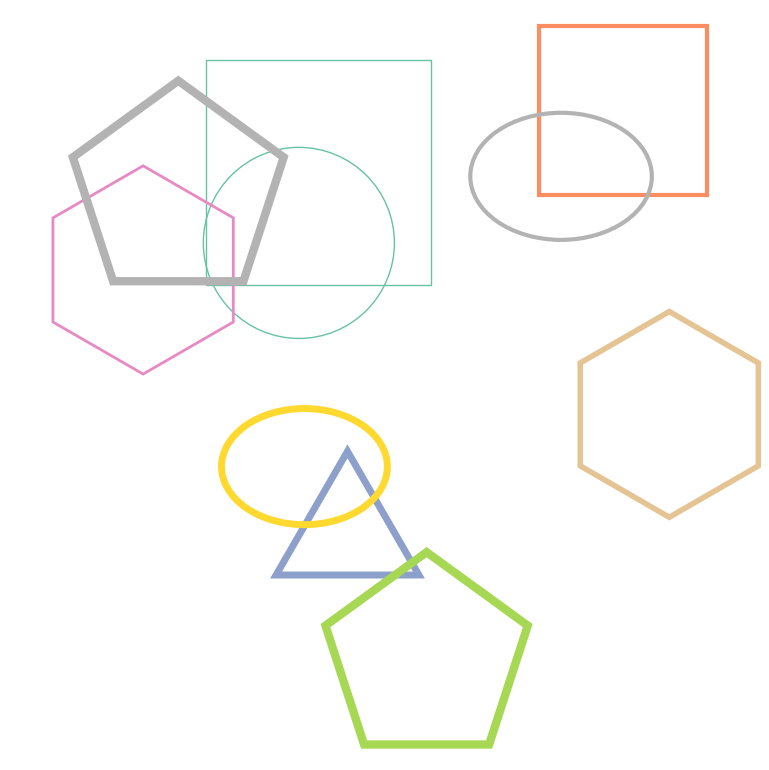[{"shape": "square", "thickness": 0.5, "radius": 0.73, "center": [0.414, 0.776]}, {"shape": "circle", "thickness": 0.5, "radius": 0.62, "center": [0.388, 0.685]}, {"shape": "square", "thickness": 1.5, "radius": 0.55, "center": [0.809, 0.857]}, {"shape": "triangle", "thickness": 2.5, "radius": 0.54, "center": [0.451, 0.307]}, {"shape": "hexagon", "thickness": 1, "radius": 0.68, "center": [0.186, 0.649]}, {"shape": "pentagon", "thickness": 3, "radius": 0.69, "center": [0.554, 0.145]}, {"shape": "oval", "thickness": 2.5, "radius": 0.54, "center": [0.395, 0.394]}, {"shape": "hexagon", "thickness": 2, "radius": 0.67, "center": [0.869, 0.462]}, {"shape": "pentagon", "thickness": 3, "radius": 0.72, "center": [0.232, 0.751]}, {"shape": "oval", "thickness": 1.5, "radius": 0.59, "center": [0.729, 0.771]}]